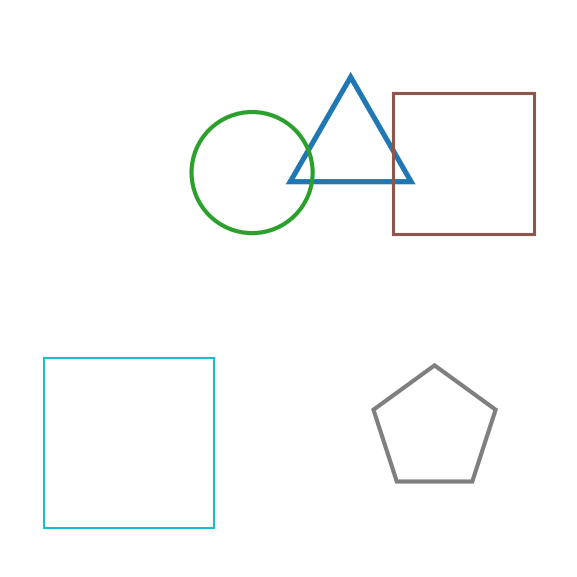[{"shape": "triangle", "thickness": 2.5, "radius": 0.6, "center": [0.607, 0.745]}, {"shape": "circle", "thickness": 2, "radius": 0.52, "center": [0.437, 0.7]}, {"shape": "square", "thickness": 1.5, "radius": 0.61, "center": [0.803, 0.716]}, {"shape": "pentagon", "thickness": 2, "radius": 0.56, "center": [0.752, 0.255]}, {"shape": "square", "thickness": 1, "radius": 0.73, "center": [0.223, 0.232]}]